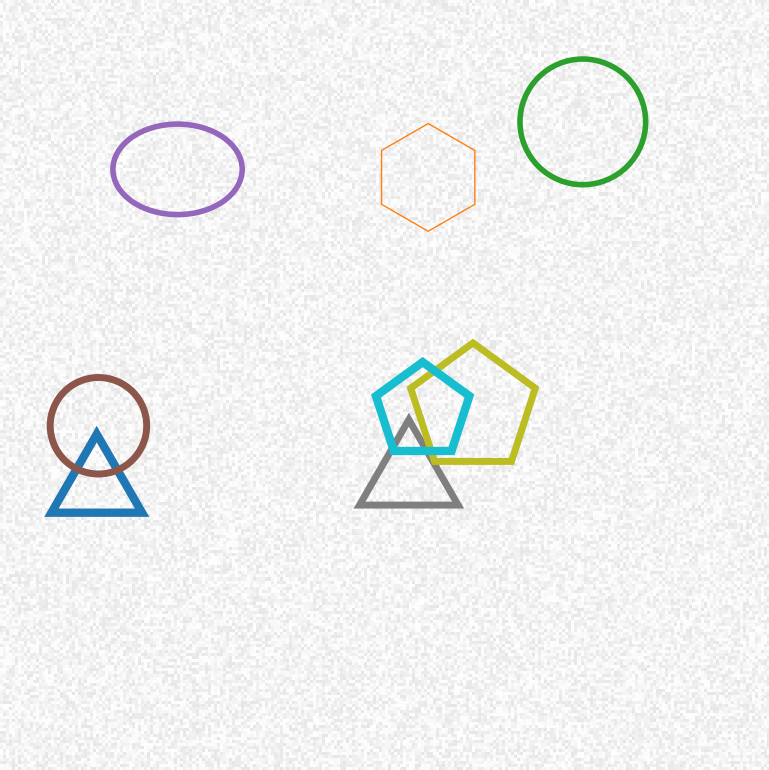[{"shape": "triangle", "thickness": 3, "radius": 0.34, "center": [0.126, 0.368]}, {"shape": "hexagon", "thickness": 0.5, "radius": 0.35, "center": [0.556, 0.77]}, {"shape": "circle", "thickness": 2, "radius": 0.41, "center": [0.757, 0.842]}, {"shape": "oval", "thickness": 2, "radius": 0.42, "center": [0.231, 0.78]}, {"shape": "circle", "thickness": 2.5, "radius": 0.31, "center": [0.128, 0.447]}, {"shape": "triangle", "thickness": 2.5, "radius": 0.37, "center": [0.531, 0.381]}, {"shape": "pentagon", "thickness": 2.5, "radius": 0.43, "center": [0.614, 0.47]}, {"shape": "pentagon", "thickness": 3, "radius": 0.32, "center": [0.549, 0.466]}]